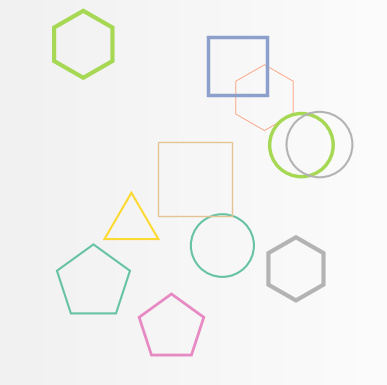[{"shape": "pentagon", "thickness": 1.5, "radius": 0.5, "center": [0.241, 0.266]}, {"shape": "circle", "thickness": 1.5, "radius": 0.41, "center": [0.574, 0.362]}, {"shape": "hexagon", "thickness": 0.5, "radius": 0.43, "center": [0.683, 0.746]}, {"shape": "square", "thickness": 2.5, "radius": 0.38, "center": [0.613, 0.83]}, {"shape": "pentagon", "thickness": 2, "radius": 0.44, "center": [0.442, 0.149]}, {"shape": "hexagon", "thickness": 3, "radius": 0.43, "center": [0.215, 0.885]}, {"shape": "circle", "thickness": 2.5, "radius": 0.41, "center": [0.778, 0.623]}, {"shape": "triangle", "thickness": 1.5, "radius": 0.4, "center": [0.339, 0.419]}, {"shape": "square", "thickness": 1, "radius": 0.48, "center": [0.504, 0.535]}, {"shape": "hexagon", "thickness": 3, "radius": 0.41, "center": [0.764, 0.302]}, {"shape": "circle", "thickness": 1.5, "radius": 0.42, "center": [0.824, 0.624]}]